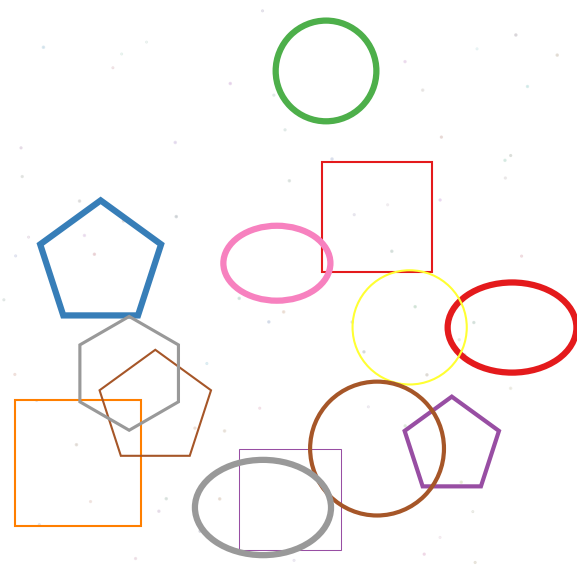[{"shape": "square", "thickness": 1, "radius": 0.48, "center": [0.653, 0.623]}, {"shape": "oval", "thickness": 3, "radius": 0.56, "center": [0.887, 0.432]}, {"shape": "pentagon", "thickness": 3, "radius": 0.55, "center": [0.174, 0.542]}, {"shape": "circle", "thickness": 3, "radius": 0.44, "center": [0.565, 0.876]}, {"shape": "square", "thickness": 0.5, "radius": 0.44, "center": [0.502, 0.135]}, {"shape": "pentagon", "thickness": 2, "radius": 0.43, "center": [0.782, 0.226]}, {"shape": "square", "thickness": 1, "radius": 0.54, "center": [0.135, 0.198]}, {"shape": "circle", "thickness": 1, "radius": 0.49, "center": [0.709, 0.432]}, {"shape": "circle", "thickness": 2, "radius": 0.58, "center": [0.653, 0.222]}, {"shape": "pentagon", "thickness": 1, "radius": 0.51, "center": [0.269, 0.292]}, {"shape": "oval", "thickness": 3, "radius": 0.46, "center": [0.479, 0.543]}, {"shape": "hexagon", "thickness": 1.5, "radius": 0.49, "center": [0.224, 0.353]}, {"shape": "oval", "thickness": 3, "radius": 0.59, "center": [0.455, 0.12]}]